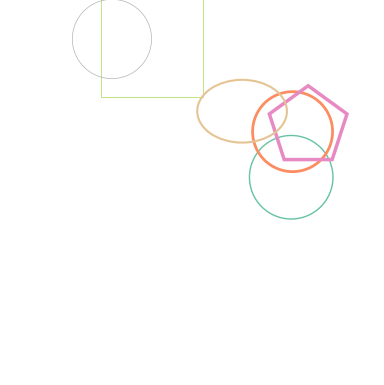[{"shape": "circle", "thickness": 1, "radius": 0.54, "center": [0.756, 0.54]}, {"shape": "circle", "thickness": 2, "radius": 0.52, "center": [0.76, 0.658]}, {"shape": "pentagon", "thickness": 2.5, "radius": 0.53, "center": [0.8, 0.671]}, {"shape": "square", "thickness": 0.5, "radius": 0.66, "center": [0.394, 0.88]}, {"shape": "oval", "thickness": 1.5, "radius": 0.58, "center": [0.629, 0.711]}, {"shape": "circle", "thickness": 0.5, "radius": 0.51, "center": [0.291, 0.899]}]